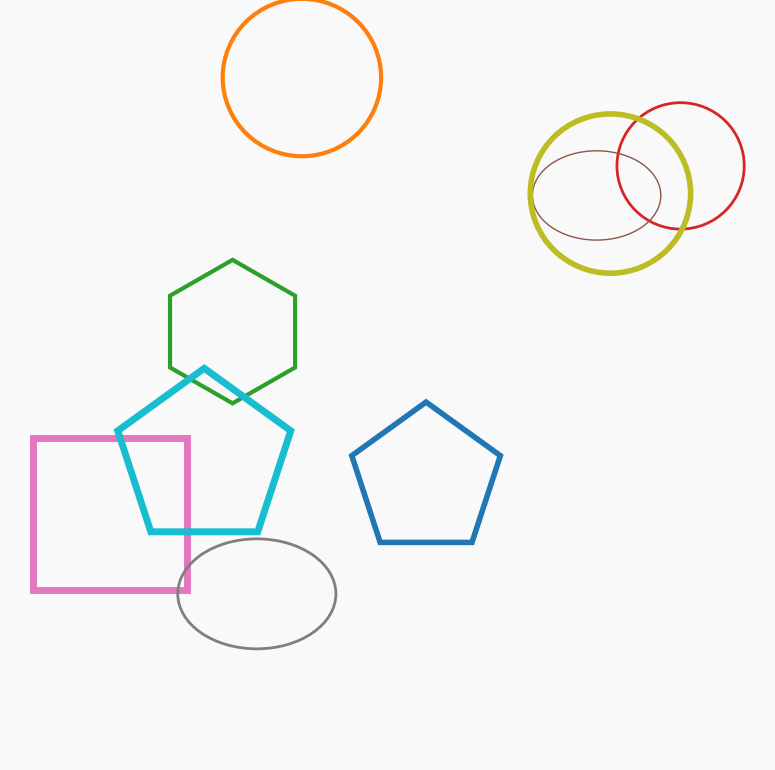[{"shape": "pentagon", "thickness": 2, "radius": 0.5, "center": [0.55, 0.377]}, {"shape": "circle", "thickness": 1.5, "radius": 0.51, "center": [0.39, 0.899]}, {"shape": "hexagon", "thickness": 1.5, "radius": 0.47, "center": [0.3, 0.569]}, {"shape": "circle", "thickness": 1, "radius": 0.41, "center": [0.878, 0.785]}, {"shape": "oval", "thickness": 0.5, "radius": 0.41, "center": [0.77, 0.746]}, {"shape": "square", "thickness": 2.5, "radius": 0.49, "center": [0.142, 0.333]}, {"shape": "oval", "thickness": 1, "radius": 0.51, "center": [0.331, 0.229]}, {"shape": "circle", "thickness": 2, "radius": 0.52, "center": [0.788, 0.749]}, {"shape": "pentagon", "thickness": 2.5, "radius": 0.59, "center": [0.264, 0.404]}]